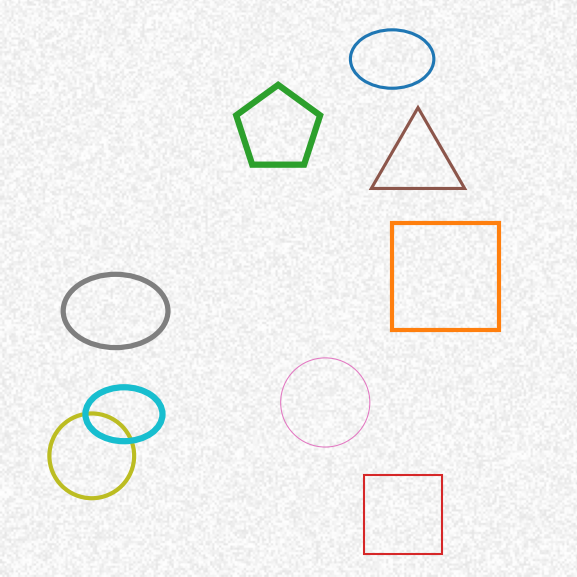[{"shape": "oval", "thickness": 1.5, "radius": 0.36, "center": [0.679, 0.897]}, {"shape": "square", "thickness": 2, "radius": 0.46, "center": [0.771, 0.521]}, {"shape": "pentagon", "thickness": 3, "radius": 0.38, "center": [0.482, 0.776]}, {"shape": "square", "thickness": 1, "radius": 0.34, "center": [0.698, 0.108]}, {"shape": "triangle", "thickness": 1.5, "radius": 0.47, "center": [0.724, 0.719]}, {"shape": "circle", "thickness": 0.5, "radius": 0.39, "center": [0.563, 0.302]}, {"shape": "oval", "thickness": 2.5, "radius": 0.45, "center": [0.2, 0.461]}, {"shape": "circle", "thickness": 2, "radius": 0.37, "center": [0.159, 0.21]}, {"shape": "oval", "thickness": 3, "radius": 0.33, "center": [0.215, 0.282]}]